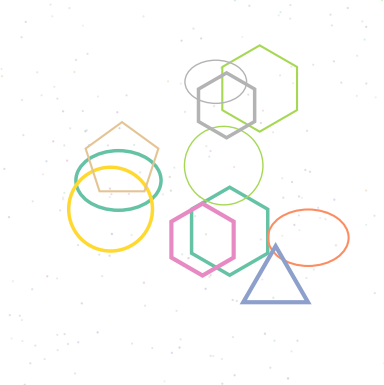[{"shape": "oval", "thickness": 2.5, "radius": 0.55, "center": [0.308, 0.531]}, {"shape": "hexagon", "thickness": 2.5, "radius": 0.57, "center": [0.597, 0.399]}, {"shape": "oval", "thickness": 1.5, "radius": 0.52, "center": [0.801, 0.383]}, {"shape": "triangle", "thickness": 3, "radius": 0.49, "center": [0.716, 0.264]}, {"shape": "hexagon", "thickness": 3, "radius": 0.47, "center": [0.526, 0.378]}, {"shape": "hexagon", "thickness": 1.5, "radius": 0.56, "center": [0.674, 0.77]}, {"shape": "circle", "thickness": 1, "radius": 0.51, "center": [0.581, 0.57]}, {"shape": "circle", "thickness": 2.5, "radius": 0.54, "center": [0.287, 0.457]}, {"shape": "pentagon", "thickness": 1.5, "radius": 0.5, "center": [0.317, 0.583]}, {"shape": "oval", "thickness": 1, "radius": 0.4, "center": [0.56, 0.788]}, {"shape": "hexagon", "thickness": 2.5, "radius": 0.42, "center": [0.589, 0.726]}]